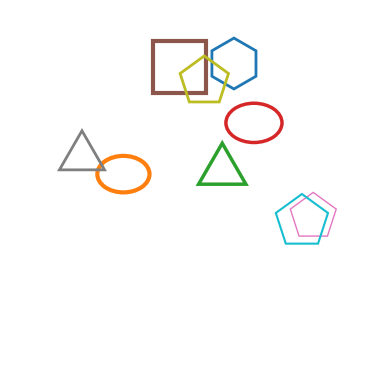[{"shape": "hexagon", "thickness": 2, "radius": 0.33, "center": [0.608, 0.835]}, {"shape": "oval", "thickness": 3, "radius": 0.34, "center": [0.321, 0.548]}, {"shape": "triangle", "thickness": 2.5, "radius": 0.35, "center": [0.577, 0.557]}, {"shape": "oval", "thickness": 2.5, "radius": 0.36, "center": [0.66, 0.681]}, {"shape": "square", "thickness": 3, "radius": 0.34, "center": [0.466, 0.826]}, {"shape": "pentagon", "thickness": 1, "radius": 0.31, "center": [0.814, 0.438]}, {"shape": "triangle", "thickness": 2, "radius": 0.34, "center": [0.213, 0.593]}, {"shape": "pentagon", "thickness": 2, "radius": 0.33, "center": [0.531, 0.789]}, {"shape": "pentagon", "thickness": 1.5, "radius": 0.36, "center": [0.784, 0.425]}]